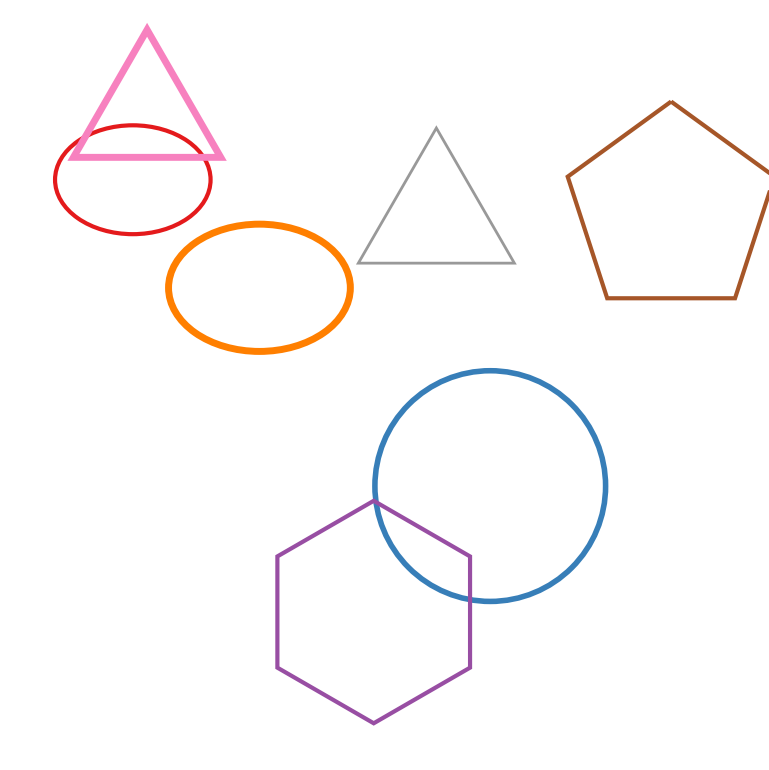[{"shape": "oval", "thickness": 1.5, "radius": 0.5, "center": [0.172, 0.767]}, {"shape": "circle", "thickness": 2, "radius": 0.75, "center": [0.637, 0.369]}, {"shape": "hexagon", "thickness": 1.5, "radius": 0.72, "center": [0.485, 0.205]}, {"shape": "oval", "thickness": 2.5, "radius": 0.59, "center": [0.337, 0.626]}, {"shape": "pentagon", "thickness": 1.5, "radius": 0.71, "center": [0.872, 0.727]}, {"shape": "triangle", "thickness": 2.5, "radius": 0.55, "center": [0.191, 0.851]}, {"shape": "triangle", "thickness": 1, "radius": 0.58, "center": [0.567, 0.717]}]